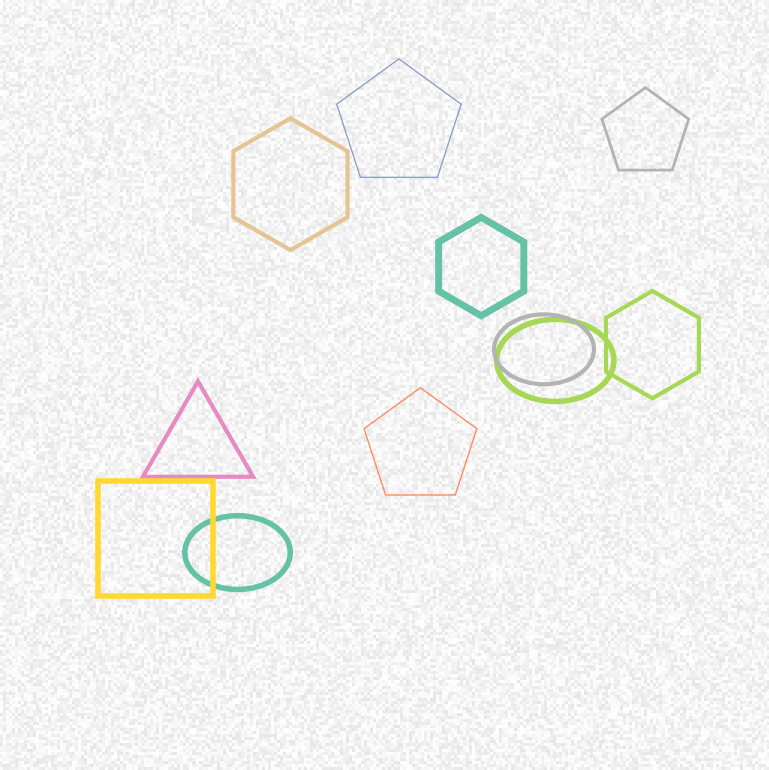[{"shape": "hexagon", "thickness": 2.5, "radius": 0.32, "center": [0.625, 0.654]}, {"shape": "oval", "thickness": 2, "radius": 0.34, "center": [0.309, 0.282]}, {"shape": "pentagon", "thickness": 0.5, "radius": 0.39, "center": [0.546, 0.419]}, {"shape": "pentagon", "thickness": 0.5, "radius": 0.43, "center": [0.518, 0.838]}, {"shape": "triangle", "thickness": 1.5, "radius": 0.41, "center": [0.257, 0.422]}, {"shape": "oval", "thickness": 2, "radius": 0.38, "center": [0.721, 0.532]}, {"shape": "hexagon", "thickness": 1.5, "radius": 0.35, "center": [0.847, 0.552]}, {"shape": "square", "thickness": 2, "radius": 0.37, "center": [0.202, 0.3]}, {"shape": "hexagon", "thickness": 1.5, "radius": 0.43, "center": [0.377, 0.761]}, {"shape": "oval", "thickness": 1.5, "radius": 0.32, "center": [0.707, 0.546]}, {"shape": "pentagon", "thickness": 1, "radius": 0.3, "center": [0.838, 0.827]}]